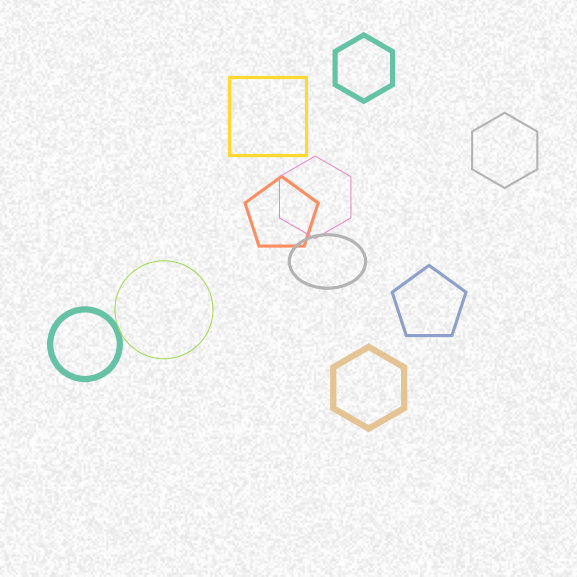[{"shape": "circle", "thickness": 3, "radius": 0.3, "center": [0.147, 0.403]}, {"shape": "hexagon", "thickness": 2.5, "radius": 0.29, "center": [0.63, 0.881]}, {"shape": "pentagon", "thickness": 1.5, "radius": 0.33, "center": [0.488, 0.627]}, {"shape": "pentagon", "thickness": 1.5, "radius": 0.34, "center": [0.743, 0.472]}, {"shape": "hexagon", "thickness": 0.5, "radius": 0.36, "center": [0.546, 0.658]}, {"shape": "circle", "thickness": 0.5, "radius": 0.42, "center": [0.284, 0.463]}, {"shape": "square", "thickness": 1.5, "radius": 0.34, "center": [0.463, 0.799]}, {"shape": "hexagon", "thickness": 3, "radius": 0.35, "center": [0.638, 0.328]}, {"shape": "oval", "thickness": 1.5, "radius": 0.33, "center": [0.567, 0.546]}, {"shape": "hexagon", "thickness": 1, "radius": 0.33, "center": [0.874, 0.739]}]